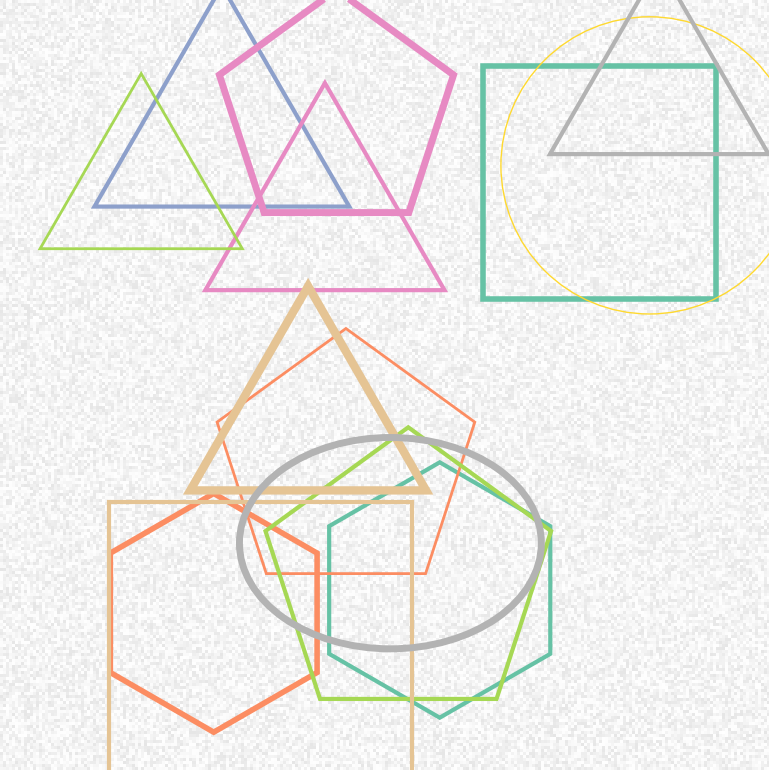[{"shape": "square", "thickness": 2, "radius": 0.76, "center": [0.778, 0.763]}, {"shape": "hexagon", "thickness": 1.5, "radius": 0.83, "center": [0.571, 0.234]}, {"shape": "hexagon", "thickness": 2, "radius": 0.78, "center": [0.278, 0.204]}, {"shape": "pentagon", "thickness": 1, "radius": 0.88, "center": [0.449, 0.397]}, {"shape": "triangle", "thickness": 1.5, "radius": 0.96, "center": [0.288, 0.827]}, {"shape": "triangle", "thickness": 1.5, "radius": 0.9, "center": [0.422, 0.713]}, {"shape": "pentagon", "thickness": 2.5, "radius": 0.8, "center": [0.437, 0.853]}, {"shape": "pentagon", "thickness": 1.5, "radius": 0.98, "center": [0.53, 0.25]}, {"shape": "triangle", "thickness": 1, "radius": 0.76, "center": [0.183, 0.753]}, {"shape": "circle", "thickness": 0.5, "radius": 0.96, "center": [0.844, 0.785]}, {"shape": "square", "thickness": 1.5, "radius": 0.98, "center": [0.338, 0.151]}, {"shape": "triangle", "thickness": 3, "radius": 0.88, "center": [0.4, 0.452]}, {"shape": "triangle", "thickness": 1.5, "radius": 0.82, "center": [0.856, 0.882]}, {"shape": "oval", "thickness": 2.5, "radius": 0.98, "center": [0.507, 0.295]}]